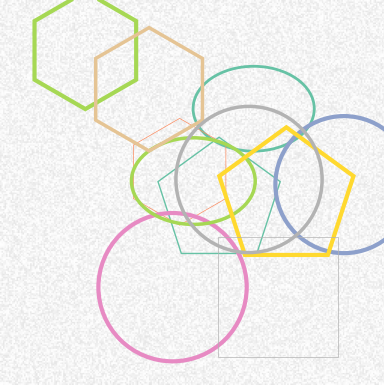[{"shape": "pentagon", "thickness": 1, "radius": 0.83, "center": [0.569, 0.477]}, {"shape": "oval", "thickness": 2, "radius": 0.79, "center": [0.659, 0.718]}, {"shape": "hexagon", "thickness": 0.5, "radius": 0.69, "center": [0.467, 0.554]}, {"shape": "circle", "thickness": 3, "radius": 0.89, "center": [0.893, 0.52]}, {"shape": "circle", "thickness": 3, "radius": 0.96, "center": [0.448, 0.254]}, {"shape": "oval", "thickness": 2.5, "radius": 0.8, "center": [0.502, 0.53]}, {"shape": "hexagon", "thickness": 3, "radius": 0.76, "center": [0.222, 0.869]}, {"shape": "pentagon", "thickness": 3, "radius": 0.92, "center": [0.744, 0.486]}, {"shape": "hexagon", "thickness": 2.5, "radius": 0.8, "center": [0.387, 0.768]}, {"shape": "circle", "thickness": 2.5, "radius": 0.95, "center": [0.647, 0.534]}, {"shape": "square", "thickness": 0.5, "radius": 0.78, "center": [0.721, 0.23]}]